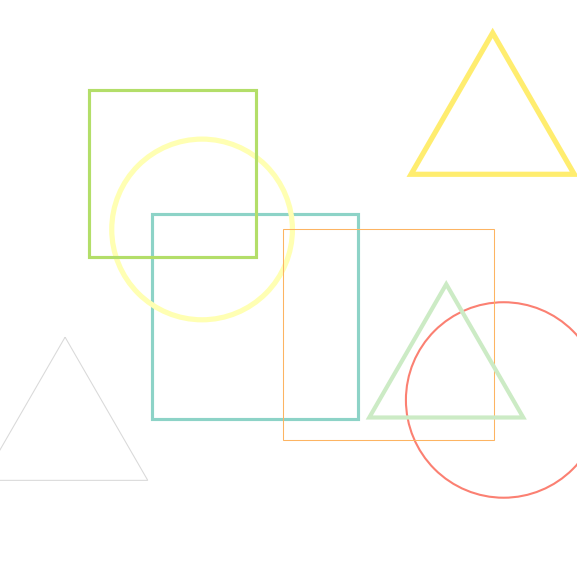[{"shape": "square", "thickness": 1.5, "radius": 0.89, "center": [0.442, 0.451]}, {"shape": "circle", "thickness": 2.5, "radius": 0.78, "center": [0.35, 0.602]}, {"shape": "circle", "thickness": 1, "radius": 0.85, "center": [0.872, 0.307]}, {"shape": "square", "thickness": 0.5, "radius": 0.91, "center": [0.673, 0.419]}, {"shape": "square", "thickness": 1.5, "radius": 0.72, "center": [0.299, 0.699]}, {"shape": "triangle", "thickness": 0.5, "radius": 0.83, "center": [0.113, 0.25]}, {"shape": "triangle", "thickness": 2, "radius": 0.77, "center": [0.773, 0.353]}, {"shape": "triangle", "thickness": 2.5, "radius": 0.82, "center": [0.853, 0.779]}]